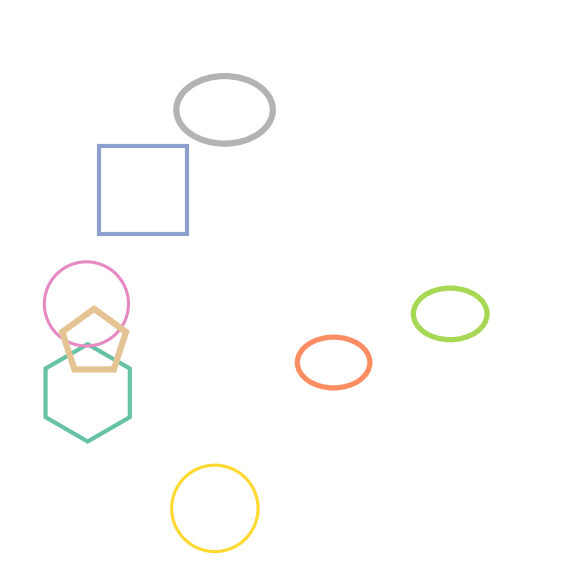[{"shape": "hexagon", "thickness": 2, "radius": 0.42, "center": [0.152, 0.319]}, {"shape": "oval", "thickness": 2.5, "radius": 0.31, "center": [0.578, 0.371]}, {"shape": "square", "thickness": 2, "radius": 0.38, "center": [0.248, 0.67]}, {"shape": "circle", "thickness": 1.5, "radius": 0.36, "center": [0.15, 0.473]}, {"shape": "oval", "thickness": 2.5, "radius": 0.32, "center": [0.78, 0.456]}, {"shape": "circle", "thickness": 1.5, "radius": 0.37, "center": [0.372, 0.119]}, {"shape": "pentagon", "thickness": 3, "radius": 0.29, "center": [0.163, 0.406]}, {"shape": "oval", "thickness": 3, "radius": 0.42, "center": [0.389, 0.809]}]